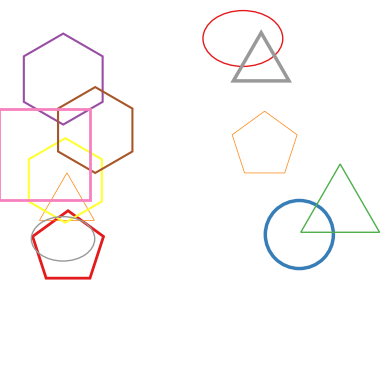[{"shape": "oval", "thickness": 1, "radius": 0.52, "center": [0.631, 0.9]}, {"shape": "pentagon", "thickness": 2, "radius": 0.48, "center": [0.177, 0.356]}, {"shape": "circle", "thickness": 2.5, "radius": 0.44, "center": [0.778, 0.391]}, {"shape": "triangle", "thickness": 1, "radius": 0.59, "center": [0.884, 0.456]}, {"shape": "hexagon", "thickness": 1.5, "radius": 0.59, "center": [0.164, 0.795]}, {"shape": "pentagon", "thickness": 0.5, "radius": 0.44, "center": [0.687, 0.623]}, {"shape": "triangle", "thickness": 0.5, "radius": 0.41, "center": [0.174, 0.469]}, {"shape": "hexagon", "thickness": 1.5, "radius": 0.55, "center": [0.17, 0.531]}, {"shape": "hexagon", "thickness": 1.5, "radius": 0.56, "center": [0.247, 0.662]}, {"shape": "square", "thickness": 2, "radius": 0.59, "center": [0.115, 0.599]}, {"shape": "oval", "thickness": 1, "radius": 0.41, "center": [0.164, 0.38]}, {"shape": "triangle", "thickness": 2.5, "radius": 0.42, "center": [0.678, 0.832]}]